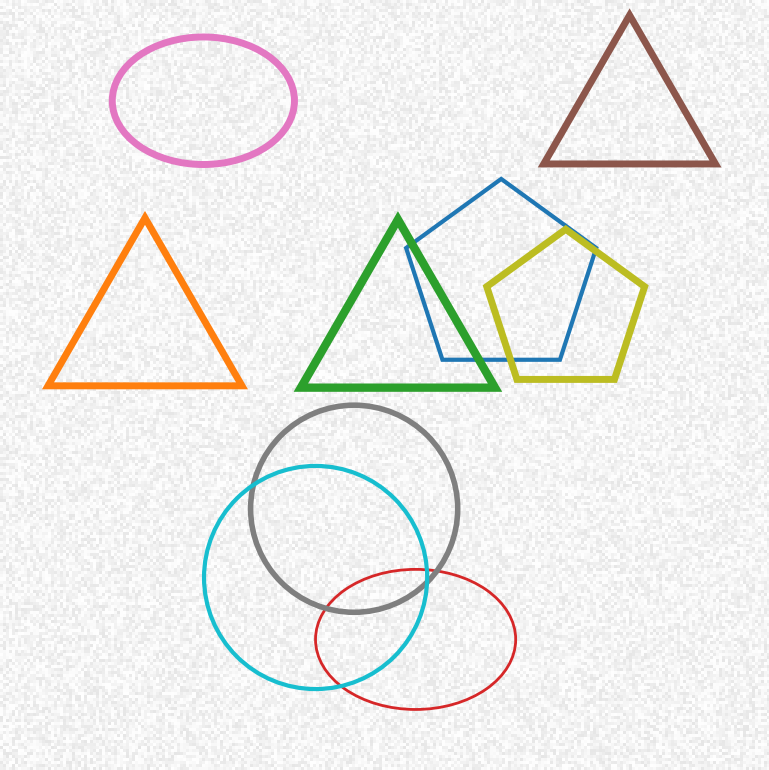[{"shape": "pentagon", "thickness": 1.5, "radius": 0.65, "center": [0.651, 0.638]}, {"shape": "triangle", "thickness": 2.5, "radius": 0.73, "center": [0.188, 0.572]}, {"shape": "triangle", "thickness": 3, "radius": 0.73, "center": [0.517, 0.569]}, {"shape": "oval", "thickness": 1, "radius": 0.65, "center": [0.54, 0.17]}, {"shape": "triangle", "thickness": 2.5, "radius": 0.64, "center": [0.818, 0.851]}, {"shape": "oval", "thickness": 2.5, "radius": 0.59, "center": [0.264, 0.869]}, {"shape": "circle", "thickness": 2, "radius": 0.67, "center": [0.46, 0.339]}, {"shape": "pentagon", "thickness": 2.5, "radius": 0.54, "center": [0.735, 0.594]}, {"shape": "circle", "thickness": 1.5, "radius": 0.72, "center": [0.41, 0.25]}]